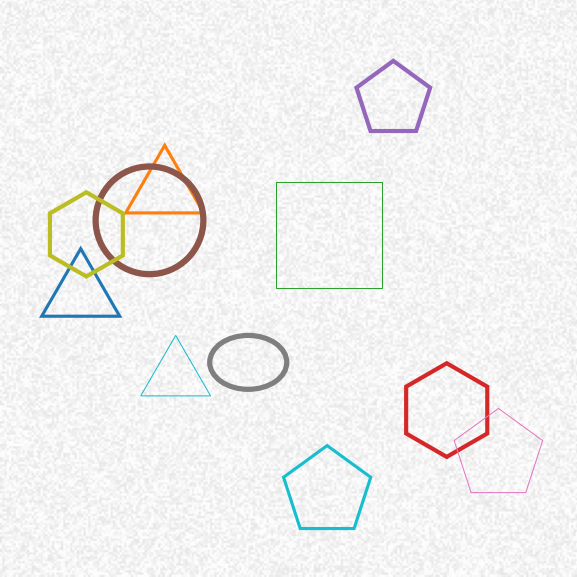[{"shape": "triangle", "thickness": 1.5, "radius": 0.39, "center": [0.14, 0.491]}, {"shape": "triangle", "thickness": 1.5, "radius": 0.39, "center": [0.285, 0.669]}, {"shape": "square", "thickness": 0.5, "radius": 0.46, "center": [0.569, 0.592]}, {"shape": "hexagon", "thickness": 2, "radius": 0.41, "center": [0.774, 0.289]}, {"shape": "pentagon", "thickness": 2, "radius": 0.34, "center": [0.681, 0.827]}, {"shape": "circle", "thickness": 3, "radius": 0.47, "center": [0.259, 0.618]}, {"shape": "pentagon", "thickness": 0.5, "radius": 0.4, "center": [0.863, 0.211]}, {"shape": "oval", "thickness": 2.5, "radius": 0.33, "center": [0.43, 0.372]}, {"shape": "hexagon", "thickness": 2, "radius": 0.36, "center": [0.15, 0.593]}, {"shape": "triangle", "thickness": 0.5, "radius": 0.35, "center": [0.304, 0.349]}, {"shape": "pentagon", "thickness": 1.5, "radius": 0.4, "center": [0.566, 0.148]}]